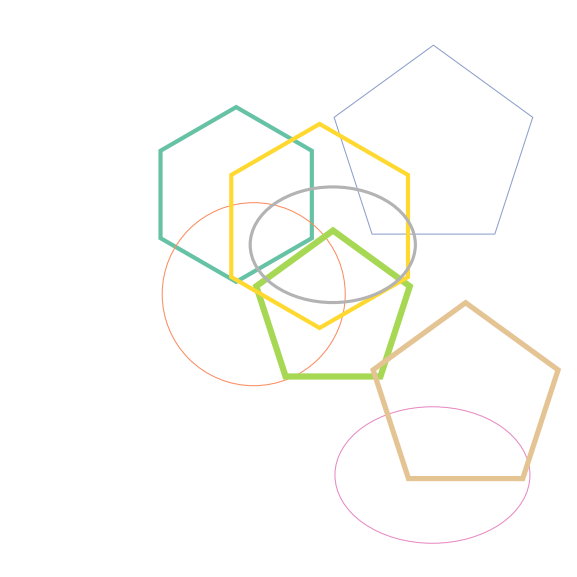[{"shape": "hexagon", "thickness": 2, "radius": 0.76, "center": [0.409, 0.662]}, {"shape": "circle", "thickness": 0.5, "radius": 0.79, "center": [0.439, 0.49]}, {"shape": "pentagon", "thickness": 0.5, "radius": 0.9, "center": [0.751, 0.74]}, {"shape": "oval", "thickness": 0.5, "radius": 0.84, "center": [0.749, 0.177]}, {"shape": "pentagon", "thickness": 3, "radius": 0.7, "center": [0.577, 0.46]}, {"shape": "hexagon", "thickness": 2, "radius": 0.88, "center": [0.553, 0.608]}, {"shape": "pentagon", "thickness": 2.5, "radius": 0.84, "center": [0.806, 0.307]}, {"shape": "oval", "thickness": 1.5, "radius": 0.72, "center": [0.576, 0.575]}]